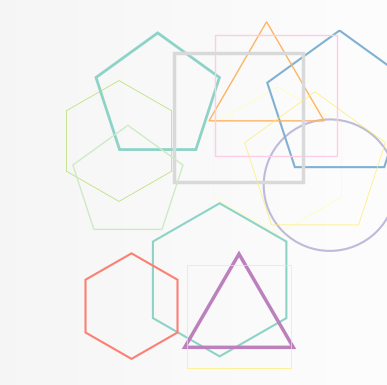[{"shape": "hexagon", "thickness": 1.5, "radius": 0.99, "center": [0.567, 0.273]}, {"shape": "pentagon", "thickness": 2, "radius": 0.84, "center": [0.407, 0.747]}, {"shape": "hexagon", "thickness": 0.5, "radius": 0.95, "center": [0.716, 0.583]}, {"shape": "circle", "thickness": 1.5, "radius": 0.85, "center": [0.851, 0.519]}, {"shape": "hexagon", "thickness": 1.5, "radius": 0.69, "center": [0.339, 0.205]}, {"shape": "pentagon", "thickness": 1.5, "radius": 0.98, "center": [0.876, 0.725]}, {"shape": "triangle", "thickness": 1, "radius": 0.86, "center": [0.688, 0.772]}, {"shape": "hexagon", "thickness": 0.5, "radius": 0.78, "center": [0.307, 0.634]}, {"shape": "square", "thickness": 1, "radius": 0.79, "center": [0.712, 0.752]}, {"shape": "square", "thickness": 2.5, "radius": 0.83, "center": [0.615, 0.694]}, {"shape": "triangle", "thickness": 2.5, "radius": 0.81, "center": [0.617, 0.179]}, {"shape": "pentagon", "thickness": 1, "radius": 0.75, "center": [0.33, 0.525]}, {"shape": "pentagon", "thickness": 0.5, "radius": 0.96, "center": [0.813, 0.57]}, {"shape": "square", "thickness": 0.5, "radius": 0.67, "center": [0.617, 0.177]}]